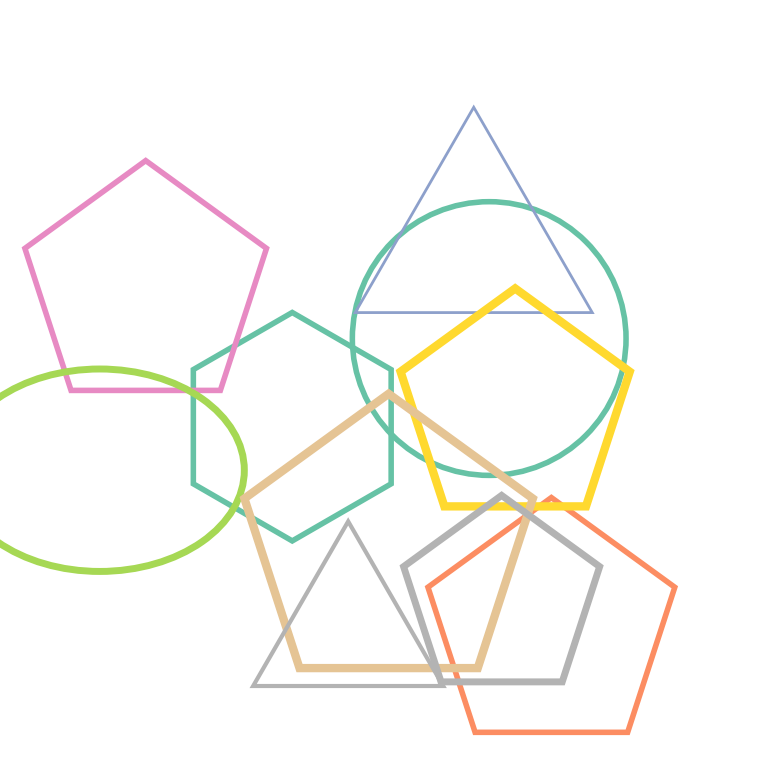[{"shape": "circle", "thickness": 2, "radius": 0.89, "center": [0.635, 0.56]}, {"shape": "hexagon", "thickness": 2, "radius": 0.74, "center": [0.38, 0.446]}, {"shape": "pentagon", "thickness": 2, "radius": 0.84, "center": [0.716, 0.185]}, {"shape": "triangle", "thickness": 1, "radius": 0.89, "center": [0.615, 0.683]}, {"shape": "pentagon", "thickness": 2, "radius": 0.82, "center": [0.189, 0.626]}, {"shape": "oval", "thickness": 2.5, "radius": 0.94, "center": [0.13, 0.389]}, {"shape": "pentagon", "thickness": 3, "radius": 0.78, "center": [0.669, 0.469]}, {"shape": "pentagon", "thickness": 3, "radius": 0.98, "center": [0.505, 0.292]}, {"shape": "pentagon", "thickness": 2.5, "radius": 0.67, "center": [0.651, 0.223]}, {"shape": "triangle", "thickness": 1.5, "radius": 0.71, "center": [0.452, 0.18]}]